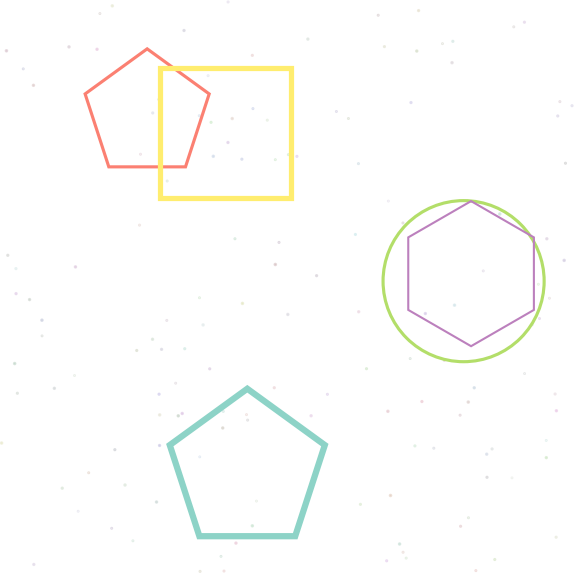[{"shape": "pentagon", "thickness": 3, "radius": 0.71, "center": [0.428, 0.185]}, {"shape": "pentagon", "thickness": 1.5, "radius": 0.56, "center": [0.255, 0.802]}, {"shape": "circle", "thickness": 1.5, "radius": 0.7, "center": [0.803, 0.512]}, {"shape": "hexagon", "thickness": 1, "radius": 0.63, "center": [0.816, 0.525]}, {"shape": "square", "thickness": 2.5, "radius": 0.56, "center": [0.391, 0.769]}]